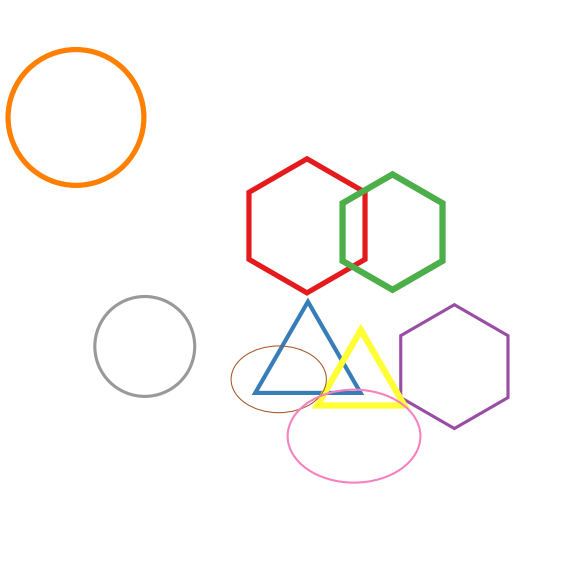[{"shape": "hexagon", "thickness": 2.5, "radius": 0.58, "center": [0.532, 0.608]}, {"shape": "triangle", "thickness": 2, "radius": 0.53, "center": [0.533, 0.371]}, {"shape": "hexagon", "thickness": 3, "radius": 0.5, "center": [0.68, 0.597]}, {"shape": "hexagon", "thickness": 1.5, "radius": 0.54, "center": [0.787, 0.364]}, {"shape": "circle", "thickness": 2.5, "radius": 0.59, "center": [0.132, 0.796]}, {"shape": "triangle", "thickness": 3, "radius": 0.44, "center": [0.625, 0.341]}, {"shape": "oval", "thickness": 0.5, "radius": 0.41, "center": [0.483, 0.342]}, {"shape": "oval", "thickness": 1, "radius": 0.57, "center": [0.613, 0.244]}, {"shape": "circle", "thickness": 1.5, "radius": 0.43, "center": [0.251, 0.399]}]